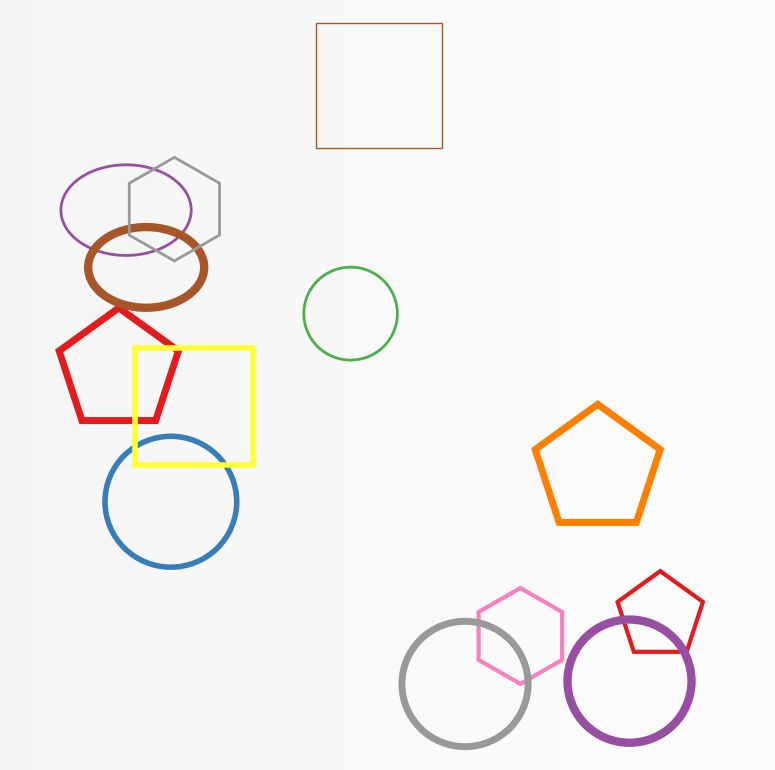[{"shape": "pentagon", "thickness": 1.5, "radius": 0.29, "center": [0.852, 0.2]}, {"shape": "pentagon", "thickness": 2.5, "radius": 0.4, "center": [0.153, 0.519]}, {"shape": "circle", "thickness": 2, "radius": 0.42, "center": [0.22, 0.348]}, {"shape": "circle", "thickness": 1, "radius": 0.3, "center": [0.452, 0.593]}, {"shape": "circle", "thickness": 3, "radius": 0.4, "center": [0.812, 0.115]}, {"shape": "oval", "thickness": 1, "radius": 0.42, "center": [0.163, 0.727]}, {"shape": "pentagon", "thickness": 2.5, "radius": 0.42, "center": [0.771, 0.39]}, {"shape": "square", "thickness": 2, "radius": 0.38, "center": [0.251, 0.473]}, {"shape": "oval", "thickness": 3, "radius": 0.37, "center": [0.189, 0.653]}, {"shape": "square", "thickness": 0.5, "radius": 0.41, "center": [0.489, 0.889]}, {"shape": "hexagon", "thickness": 1.5, "radius": 0.31, "center": [0.671, 0.174]}, {"shape": "circle", "thickness": 2.5, "radius": 0.41, "center": [0.6, 0.112]}, {"shape": "hexagon", "thickness": 1, "radius": 0.34, "center": [0.225, 0.728]}]